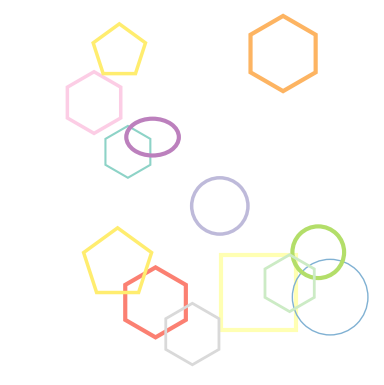[{"shape": "hexagon", "thickness": 1.5, "radius": 0.34, "center": [0.332, 0.606]}, {"shape": "square", "thickness": 3, "radius": 0.49, "center": [0.672, 0.24]}, {"shape": "circle", "thickness": 2.5, "radius": 0.37, "center": [0.571, 0.465]}, {"shape": "hexagon", "thickness": 3, "radius": 0.45, "center": [0.404, 0.215]}, {"shape": "circle", "thickness": 1, "radius": 0.49, "center": [0.858, 0.228]}, {"shape": "hexagon", "thickness": 3, "radius": 0.49, "center": [0.735, 0.861]}, {"shape": "circle", "thickness": 3, "radius": 0.34, "center": [0.827, 0.345]}, {"shape": "hexagon", "thickness": 2.5, "radius": 0.4, "center": [0.244, 0.734]}, {"shape": "hexagon", "thickness": 2, "radius": 0.4, "center": [0.5, 0.132]}, {"shape": "oval", "thickness": 3, "radius": 0.34, "center": [0.396, 0.644]}, {"shape": "hexagon", "thickness": 2, "radius": 0.37, "center": [0.752, 0.265]}, {"shape": "pentagon", "thickness": 2.5, "radius": 0.46, "center": [0.305, 0.315]}, {"shape": "pentagon", "thickness": 2.5, "radius": 0.36, "center": [0.31, 0.867]}]